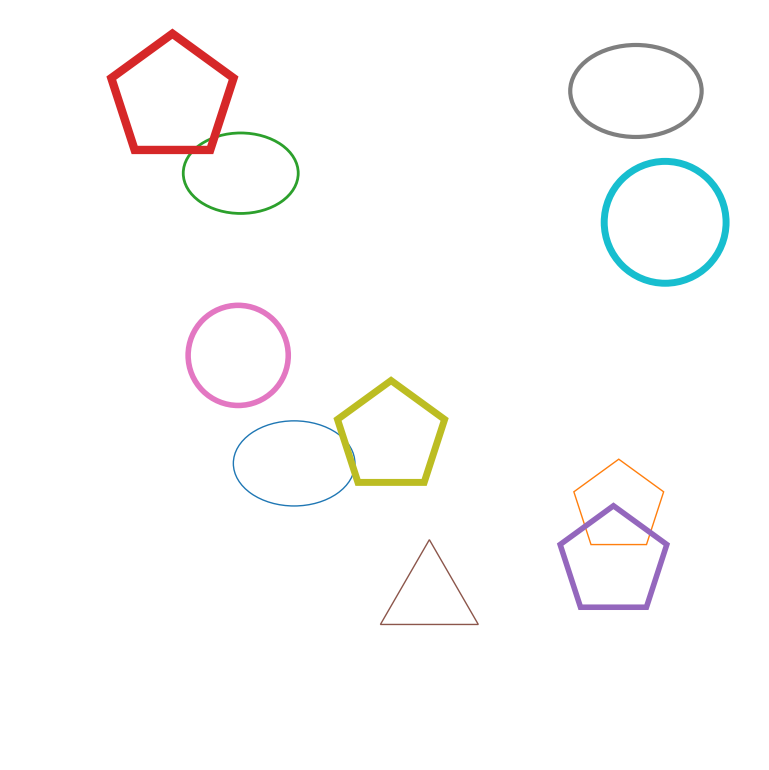[{"shape": "oval", "thickness": 0.5, "radius": 0.39, "center": [0.382, 0.398]}, {"shape": "pentagon", "thickness": 0.5, "radius": 0.31, "center": [0.804, 0.342]}, {"shape": "oval", "thickness": 1, "radius": 0.37, "center": [0.313, 0.775]}, {"shape": "pentagon", "thickness": 3, "radius": 0.42, "center": [0.224, 0.873]}, {"shape": "pentagon", "thickness": 2, "radius": 0.36, "center": [0.797, 0.27]}, {"shape": "triangle", "thickness": 0.5, "radius": 0.37, "center": [0.558, 0.226]}, {"shape": "circle", "thickness": 2, "radius": 0.33, "center": [0.309, 0.538]}, {"shape": "oval", "thickness": 1.5, "radius": 0.43, "center": [0.826, 0.882]}, {"shape": "pentagon", "thickness": 2.5, "radius": 0.37, "center": [0.508, 0.433]}, {"shape": "circle", "thickness": 2.5, "radius": 0.4, "center": [0.864, 0.711]}]